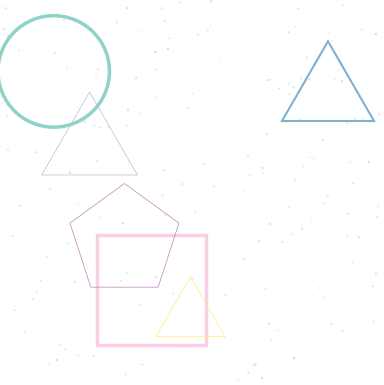[{"shape": "circle", "thickness": 2.5, "radius": 0.72, "center": [0.14, 0.815]}, {"shape": "triangle", "thickness": 0.5, "radius": 0.72, "center": [0.233, 0.617]}, {"shape": "triangle", "thickness": 1.5, "radius": 0.69, "center": [0.852, 0.755]}, {"shape": "square", "thickness": 2.5, "radius": 0.71, "center": [0.394, 0.247]}, {"shape": "pentagon", "thickness": 0.5, "radius": 0.74, "center": [0.323, 0.375]}, {"shape": "triangle", "thickness": 0.5, "radius": 0.52, "center": [0.495, 0.177]}]